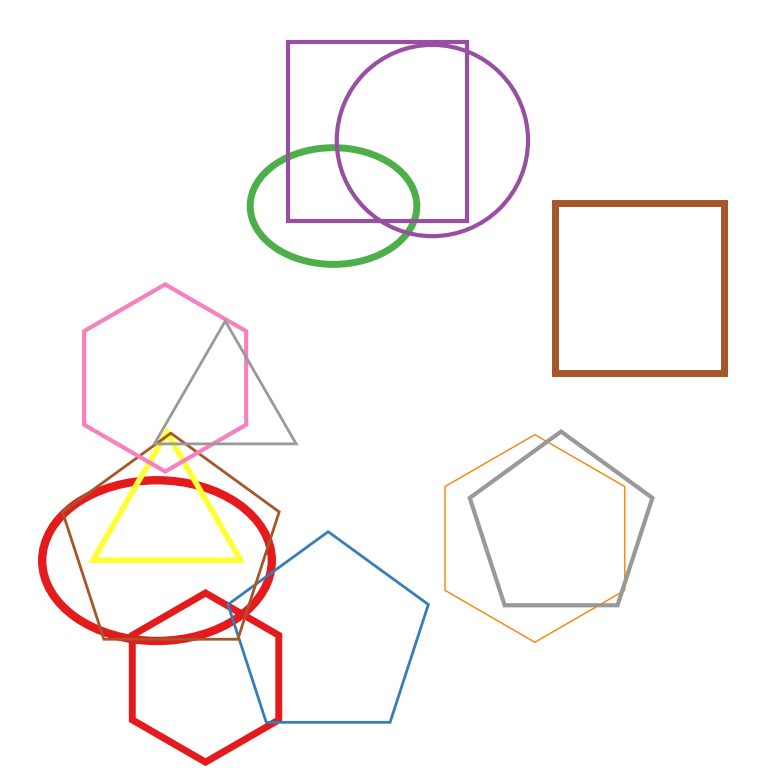[{"shape": "oval", "thickness": 3, "radius": 0.75, "center": [0.204, 0.272]}, {"shape": "hexagon", "thickness": 2.5, "radius": 0.55, "center": [0.267, 0.12]}, {"shape": "pentagon", "thickness": 1, "radius": 0.68, "center": [0.426, 0.173]}, {"shape": "oval", "thickness": 2.5, "radius": 0.54, "center": [0.433, 0.732]}, {"shape": "square", "thickness": 1.5, "radius": 0.58, "center": [0.49, 0.829]}, {"shape": "circle", "thickness": 1.5, "radius": 0.62, "center": [0.562, 0.818]}, {"shape": "hexagon", "thickness": 0.5, "radius": 0.67, "center": [0.695, 0.301]}, {"shape": "triangle", "thickness": 2, "radius": 0.55, "center": [0.217, 0.328]}, {"shape": "square", "thickness": 2.5, "radius": 0.55, "center": [0.83, 0.626]}, {"shape": "pentagon", "thickness": 1, "radius": 0.74, "center": [0.222, 0.289]}, {"shape": "hexagon", "thickness": 1.5, "radius": 0.61, "center": [0.214, 0.509]}, {"shape": "pentagon", "thickness": 1.5, "radius": 0.62, "center": [0.729, 0.315]}, {"shape": "triangle", "thickness": 1, "radius": 0.53, "center": [0.293, 0.477]}]